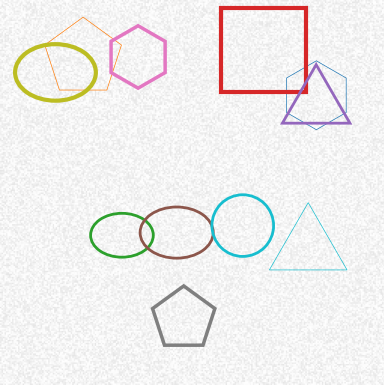[{"shape": "hexagon", "thickness": 0.5, "radius": 0.45, "center": [0.822, 0.753]}, {"shape": "pentagon", "thickness": 0.5, "radius": 0.52, "center": [0.216, 0.851]}, {"shape": "oval", "thickness": 2, "radius": 0.41, "center": [0.317, 0.389]}, {"shape": "square", "thickness": 3, "radius": 0.55, "center": [0.685, 0.87]}, {"shape": "triangle", "thickness": 2, "radius": 0.51, "center": [0.821, 0.731]}, {"shape": "oval", "thickness": 2, "radius": 0.47, "center": [0.459, 0.396]}, {"shape": "hexagon", "thickness": 2.5, "radius": 0.41, "center": [0.359, 0.852]}, {"shape": "pentagon", "thickness": 2.5, "radius": 0.43, "center": [0.477, 0.172]}, {"shape": "oval", "thickness": 3, "radius": 0.52, "center": [0.144, 0.812]}, {"shape": "triangle", "thickness": 0.5, "radius": 0.58, "center": [0.801, 0.357]}, {"shape": "circle", "thickness": 2, "radius": 0.4, "center": [0.631, 0.414]}]